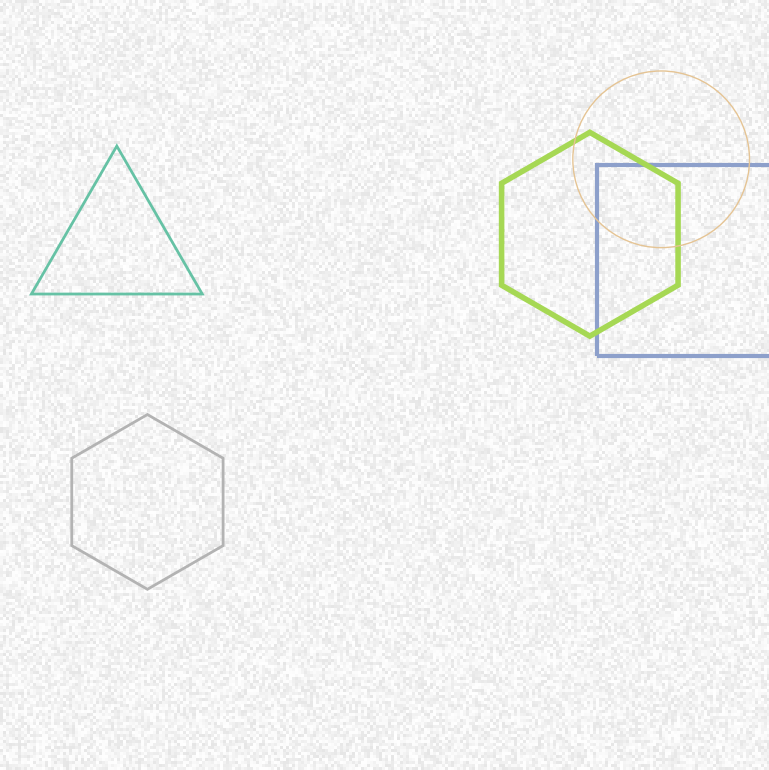[{"shape": "triangle", "thickness": 1, "radius": 0.64, "center": [0.152, 0.682]}, {"shape": "square", "thickness": 1.5, "radius": 0.62, "center": [0.899, 0.661]}, {"shape": "hexagon", "thickness": 2, "radius": 0.66, "center": [0.766, 0.696]}, {"shape": "circle", "thickness": 0.5, "radius": 0.57, "center": [0.859, 0.793]}, {"shape": "hexagon", "thickness": 1, "radius": 0.57, "center": [0.191, 0.348]}]